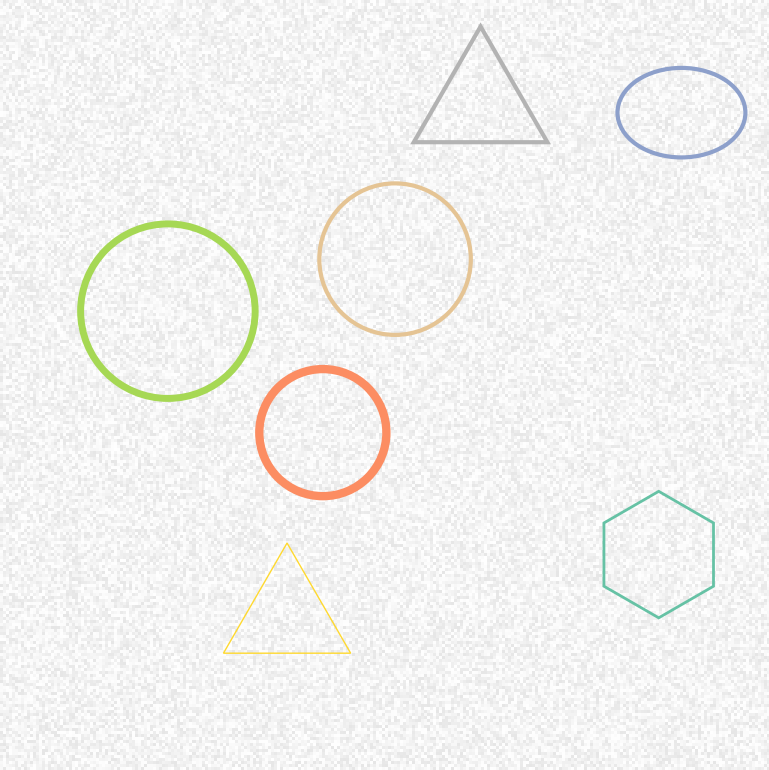[{"shape": "hexagon", "thickness": 1, "radius": 0.41, "center": [0.855, 0.28]}, {"shape": "circle", "thickness": 3, "radius": 0.41, "center": [0.419, 0.438]}, {"shape": "oval", "thickness": 1.5, "radius": 0.42, "center": [0.885, 0.854]}, {"shape": "circle", "thickness": 2.5, "radius": 0.57, "center": [0.218, 0.596]}, {"shape": "triangle", "thickness": 0.5, "radius": 0.48, "center": [0.373, 0.199]}, {"shape": "circle", "thickness": 1.5, "radius": 0.49, "center": [0.513, 0.663]}, {"shape": "triangle", "thickness": 1.5, "radius": 0.5, "center": [0.624, 0.865]}]